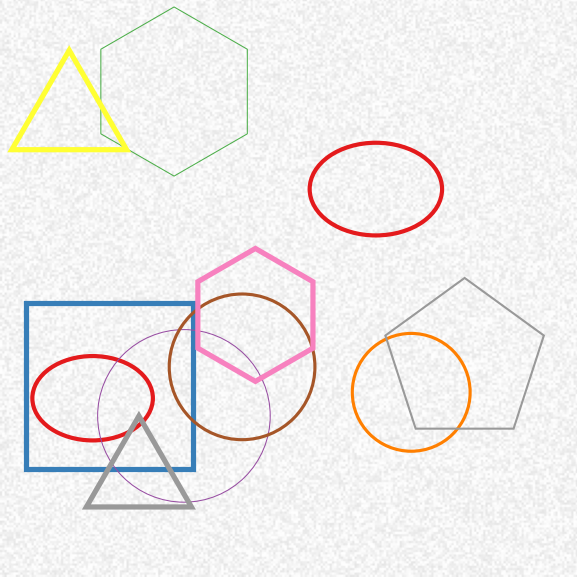[{"shape": "oval", "thickness": 2, "radius": 0.57, "center": [0.651, 0.672]}, {"shape": "oval", "thickness": 2, "radius": 0.52, "center": [0.16, 0.31]}, {"shape": "square", "thickness": 2.5, "radius": 0.72, "center": [0.19, 0.33]}, {"shape": "hexagon", "thickness": 0.5, "radius": 0.73, "center": [0.301, 0.841]}, {"shape": "circle", "thickness": 0.5, "radius": 0.75, "center": [0.318, 0.279]}, {"shape": "circle", "thickness": 1.5, "radius": 0.51, "center": [0.712, 0.32]}, {"shape": "triangle", "thickness": 2.5, "radius": 0.57, "center": [0.12, 0.797]}, {"shape": "circle", "thickness": 1.5, "radius": 0.63, "center": [0.419, 0.364]}, {"shape": "hexagon", "thickness": 2.5, "radius": 0.58, "center": [0.442, 0.454]}, {"shape": "triangle", "thickness": 2.5, "radius": 0.52, "center": [0.241, 0.174]}, {"shape": "pentagon", "thickness": 1, "radius": 0.72, "center": [0.805, 0.374]}]